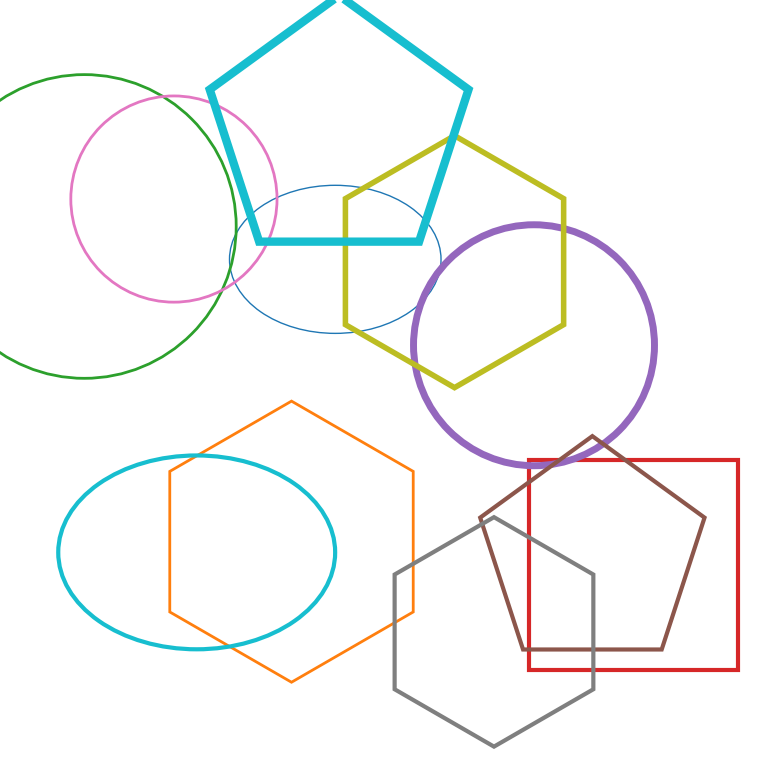[{"shape": "oval", "thickness": 0.5, "radius": 0.69, "center": [0.435, 0.663]}, {"shape": "hexagon", "thickness": 1, "radius": 0.91, "center": [0.379, 0.297]}, {"shape": "circle", "thickness": 1, "radius": 0.99, "center": [0.11, 0.706]}, {"shape": "square", "thickness": 1.5, "radius": 0.68, "center": [0.823, 0.266]}, {"shape": "circle", "thickness": 2.5, "radius": 0.78, "center": [0.694, 0.552]}, {"shape": "pentagon", "thickness": 1.5, "radius": 0.77, "center": [0.769, 0.28]}, {"shape": "circle", "thickness": 1, "radius": 0.67, "center": [0.226, 0.741]}, {"shape": "hexagon", "thickness": 1.5, "radius": 0.74, "center": [0.642, 0.179]}, {"shape": "hexagon", "thickness": 2, "radius": 0.82, "center": [0.59, 0.66]}, {"shape": "oval", "thickness": 1.5, "radius": 0.9, "center": [0.255, 0.283]}, {"shape": "pentagon", "thickness": 3, "radius": 0.88, "center": [0.44, 0.829]}]